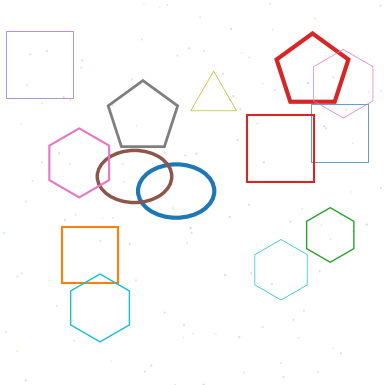[{"shape": "square", "thickness": 0.5, "radius": 0.38, "center": [0.882, 0.655]}, {"shape": "oval", "thickness": 3, "radius": 0.5, "center": [0.458, 0.504]}, {"shape": "square", "thickness": 1.5, "radius": 0.36, "center": [0.233, 0.338]}, {"shape": "hexagon", "thickness": 1, "radius": 0.35, "center": [0.858, 0.39]}, {"shape": "pentagon", "thickness": 3, "radius": 0.49, "center": [0.812, 0.815]}, {"shape": "square", "thickness": 1.5, "radius": 0.43, "center": [0.729, 0.613]}, {"shape": "square", "thickness": 0.5, "radius": 0.44, "center": [0.103, 0.832]}, {"shape": "oval", "thickness": 2.5, "radius": 0.48, "center": [0.349, 0.542]}, {"shape": "hexagon", "thickness": 0.5, "radius": 0.44, "center": [0.892, 0.782]}, {"shape": "hexagon", "thickness": 1.5, "radius": 0.45, "center": [0.206, 0.577]}, {"shape": "pentagon", "thickness": 2, "radius": 0.47, "center": [0.371, 0.696]}, {"shape": "triangle", "thickness": 0.5, "radius": 0.34, "center": [0.555, 0.747]}, {"shape": "hexagon", "thickness": 0.5, "radius": 0.39, "center": [0.73, 0.299]}, {"shape": "hexagon", "thickness": 1, "radius": 0.44, "center": [0.26, 0.2]}]